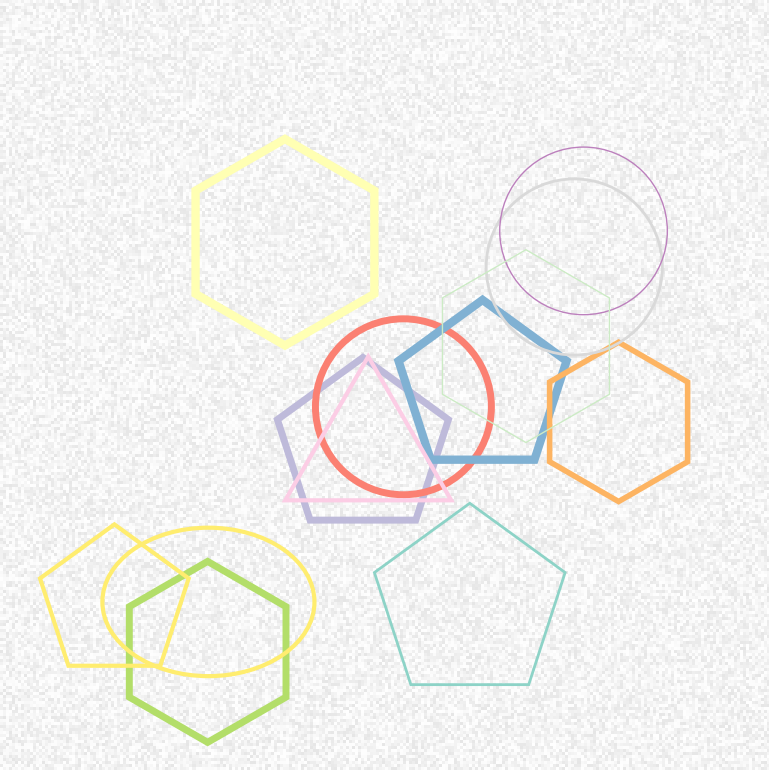[{"shape": "pentagon", "thickness": 1, "radius": 0.65, "center": [0.61, 0.216]}, {"shape": "hexagon", "thickness": 3, "radius": 0.67, "center": [0.37, 0.685]}, {"shape": "pentagon", "thickness": 2.5, "radius": 0.58, "center": [0.471, 0.419]}, {"shape": "circle", "thickness": 2.5, "radius": 0.57, "center": [0.524, 0.472]}, {"shape": "pentagon", "thickness": 3, "radius": 0.57, "center": [0.627, 0.496]}, {"shape": "hexagon", "thickness": 2, "radius": 0.52, "center": [0.803, 0.452]}, {"shape": "hexagon", "thickness": 2.5, "radius": 0.59, "center": [0.27, 0.153]}, {"shape": "triangle", "thickness": 1.5, "radius": 0.62, "center": [0.478, 0.412]}, {"shape": "circle", "thickness": 1, "radius": 0.57, "center": [0.746, 0.653]}, {"shape": "circle", "thickness": 0.5, "radius": 0.54, "center": [0.758, 0.7]}, {"shape": "hexagon", "thickness": 0.5, "radius": 0.63, "center": [0.683, 0.551]}, {"shape": "pentagon", "thickness": 1.5, "radius": 0.51, "center": [0.149, 0.217]}, {"shape": "oval", "thickness": 1.5, "radius": 0.69, "center": [0.271, 0.218]}]